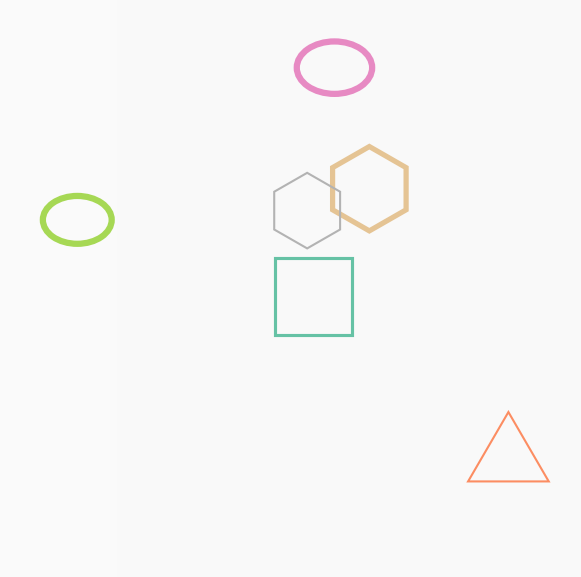[{"shape": "square", "thickness": 1.5, "radius": 0.33, "center": [0.54, 0.486]}, {"shape": "triangle", "thickness": 1, "radius": 0.4, "center": [0.875, 0.206]}, {"shape": "oval", "thickness": 3, "radius": 0.32, "center": [0.575, 0.882]}, {"shape": "oval", "thickness": 3, "radius": 0.3, "center": [0.133, 0.618]}, {"shape": "hexagon", "thickness": 2.5, "radius": 0.37, "center": [0.635, 0.672]}, {"shape": "hexagon", "thickness": 1, "radius": 0.33, "center": [0.528, 0.634]}]